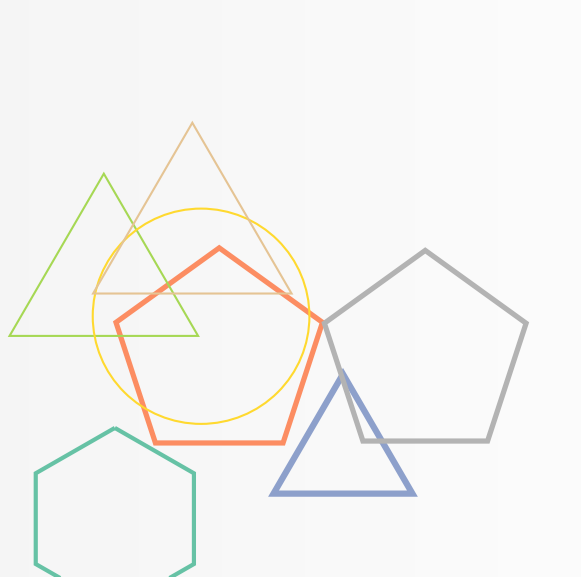[{"shape": "hexagon", "thickness": 2, "radius": 0.79, "center": [0.198, 0.101]}, {"shape": "pentagon", "thickness": 2.5, "radius": 0.93, "center": [0.377, 0.383]}, {"shape": "triangle", "thickness": 3, "radius": 0.69, "center": [0.59, 0.213]}, {"shape": "triangle", "thickness": 1, "radius": 0.94, "center": [0.179, 0.511]}, {"shape": "circle", "thickness": 1, "radius": 0.93, "center": [0.346, 0.452]}, {"shape": "triangle", "thickness": 1, "radius": 0.99, "center": [0.331, 0.589]}, {"shape": "pentagon", "thickness": 2.5, "radius": 0.91, "center": [0.732, 0.383]}]